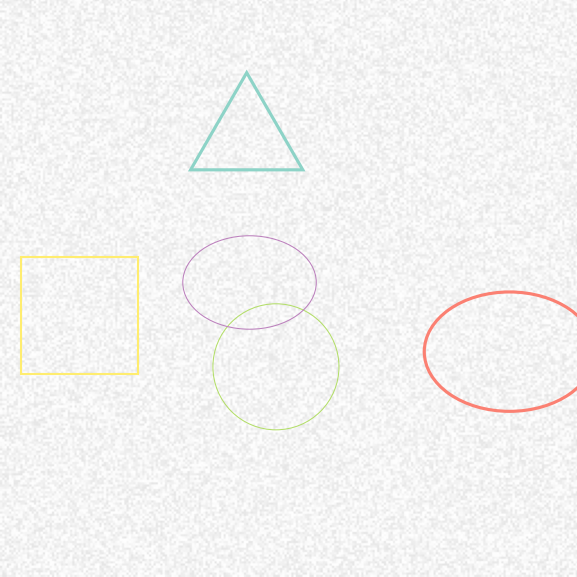[{"shape": "triangle", "thickness": 1.5, "radius": 0.56, "center": [0.427, 0.761]}, {"shape": "oval", "thickness": 1.5, "radius": 0.74, "center": [0.882, 0.39]}, {"shape": "circle", "thickness": 0.5, "radius": 0.55, "center": [0.478, 0.364]}, {"shape": "oval", "thickness": 0.5, "radius": 0.58, "center": [0.432, 0.51]}, {"shape": "square", "thickness": 1, "radius": 0.5, "center": [0.137, 0.453]}]